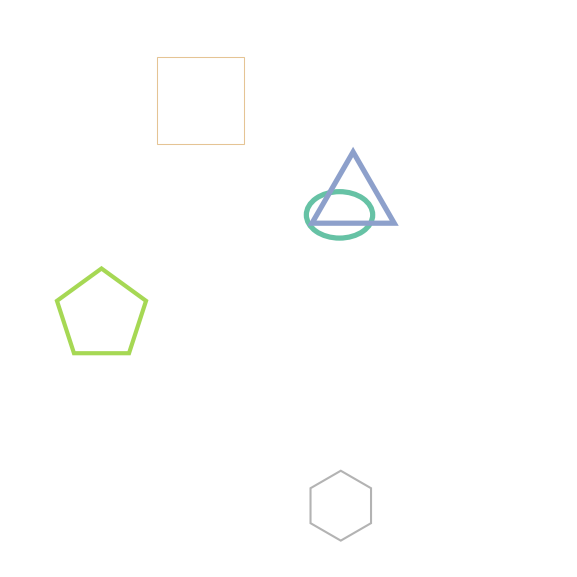[{"shape": "oval", "thickness": 2.5, "radius": 0.29, "center": [0.588, 0.627]}, {"shape": "triangle", "thickness": 2.5, "radius": 0.41, "center": [0.611, 0.654]}, {"shape": "pentagon", "thickness": 2, "radius": 0.41, "center": [0.176, 0.453]}, {"shape": "square", "thickness": 0.5, "radius": 0.38, "center": [0.347, 0.825]}, {"shape": "hexagon", "thickness": 1, "radius": 0.3, "center": [0.59, 0.123]}]